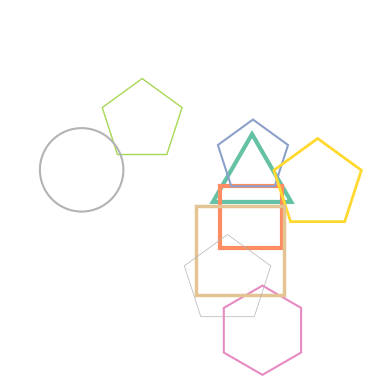[{"shape": "triangle", "thickness": 3, "radius": 0.59, "center": [0.655, 0.534]}, {"shape": "square", "thickness": 3, "radius": 0.4, "center": [0.651, 0.436]}, {"shape": "pentagon", "thickness": 1.5, "radius": 0.48, "center": [0.657, 0.594]}, {"shape": "hexagon", "thickness": 1.5, "radius": 0.58, "center": [0.682, 0.142]}, {"shape": "pentagon", "thickness": 1, "radius": 0.55, "center": [0.369, 0.687]}, {"shape": "pentagon", "thickness": 2, "radius": 0.6, "center": [0.825, 0.521]}, {"shape": "square", "thickness": 2.5, "radius": 0.58, "center": [0.623, 0.35]}, {"shape": "circle", "thickness": 1.5, "radius": 0.54, "center": [0.212, 0.559]}, {"shape": "pentagon", "thickness": 0.5, "radius": 0.59, "center": [0.591, 0.273]}]